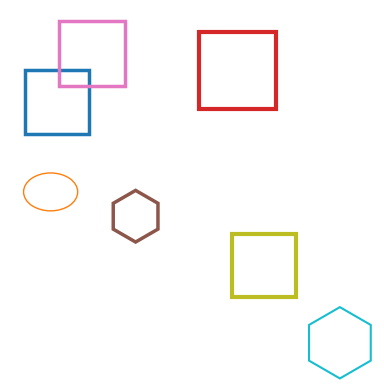[{"shape": "square", "thickness": 2.5, "radius": 0.41, "center": [0.148, 0.735]}, {"shape": "oval", "thickness": 1, "radius": 0.35, "center": [0.131, 0.502]}, {"shape": "square", "thickness": 3, "radius": 0.5, "center": [0.616, 0.816]}, {"shape": "hexagon", "thickness": 2.5, "radius": 0.34, "center": [0.352, 0.438]}, {"shape": "square", "thickness": 2.5, "radius": 0.43, "center": [0.24, 0.861]}, {"shape": "square", "thickness": 3, "radius": 0.41, "center": [0.686, 0.31]}, {"shape": "hexagon", "thickness": 1.5, "radius": 0.46, "center": [0.883, 0.11]}]